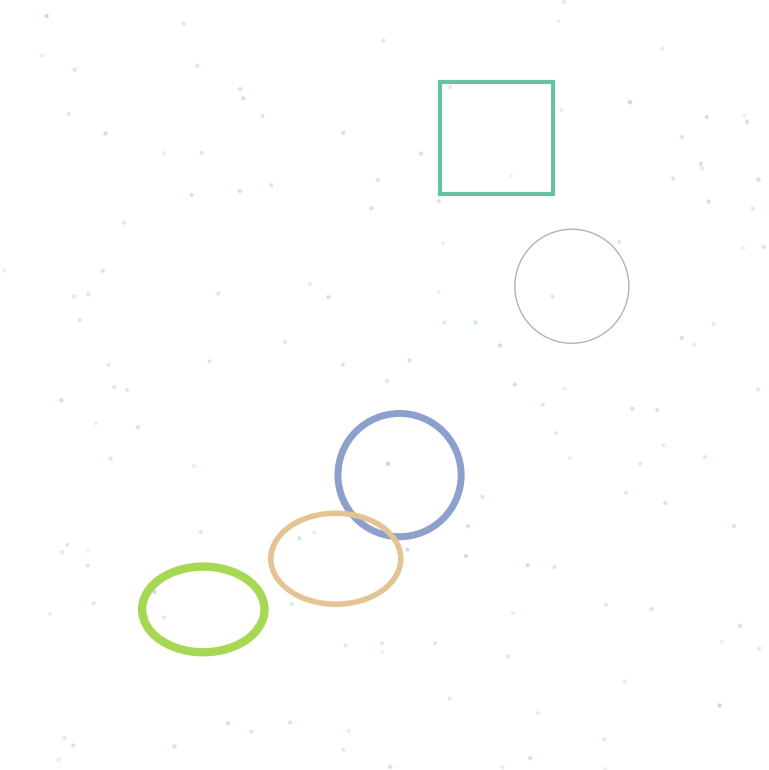[{"shape": "square", "thickness": 1.5, "radius": 0.36, "center": [0.645, 0.82]}, {"shape": "circle", "thickness": 2.5, "radius": 0.4, "center": [0.519, 0.383]}, {"shape": "oval", "thickness": 3, "radius": 0.4, "center": [0.264, 0.209]}, {"shape": "oval", "thickness": 2, "radius": 0.42, "center": [0.436, 0.274]}, {"shape": "circle", "thickness": 0.5, "radius": 0.37, "center": [0.743, 0.628]}]